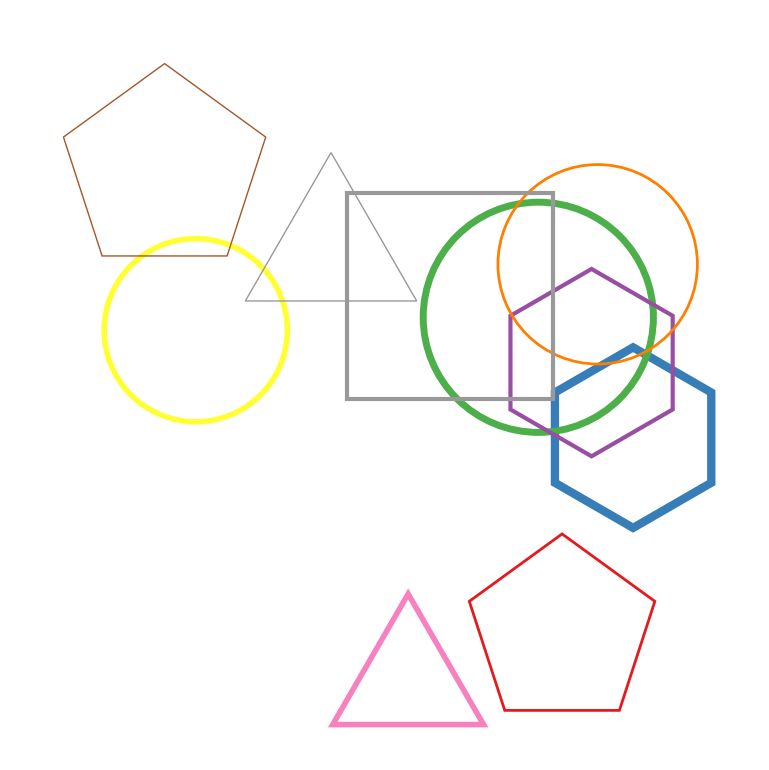[{"shape": "pentagon", "thickness": 1, "radius": 0.63, "center": [0.73, 0.18]}, {"shape": "hexagon", "thickness": 3, "radius": 0.59, "center": [0.822, 0.432]}, {"shape": "circle", "thickness": 2.5, "radius": 0.75, "center": [0.699, 0.588]}, {"shape": "hexagon", "thickness": 1.5, "radius": 0.61, "center": [0.768, 0.529]}, {"shape": "circle", "thickness": 1, "radius": 0.65, "center": [0.776, 0.657]}, {"shape": "circle", "thickness": 2, "radius": 0.59, "center": [0.254, 0.571]}, {"shape": "pentagon", "thickness": 0.5, "radius": 0.69, "center": [0.214, 0.779]}, {"shape": "triangle", "thickness": 2, "radius": 0.57, "center": [0.53, 0.116]}, {"shape": "triangle", "thickness": 0.5, "radius": 0.64, "center": [0.43, 0.673]}, {"shape": "square", "thickness": 1.5, "radius": 0.67, "center": [0.584, 0.615]}]